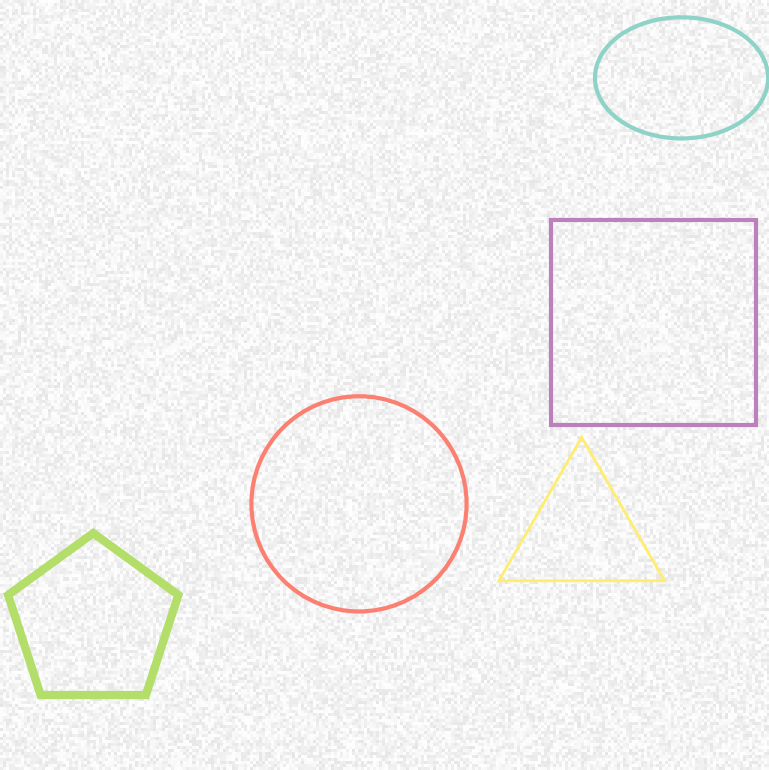[{"shape": "oval", "thickness": 1.5, "radius": 0.56, "center": [0.885, 0.899]}, {"shape": "circle", "thickness": 1.5, "radius": 0.7, "center": [0.466, 0.346]}, {"shape": "pentagon", "thickness": 3, "radius": 0.58, "center": [0.121, 0.191]}, {"shape": "square", "thickness": 1.5, "radius": 0.67, "center": [0.849, 0.581]}, {"shape": "triangle", "thickness": 1, "radius": 0.62, "center": [0.755, 0.308]}]